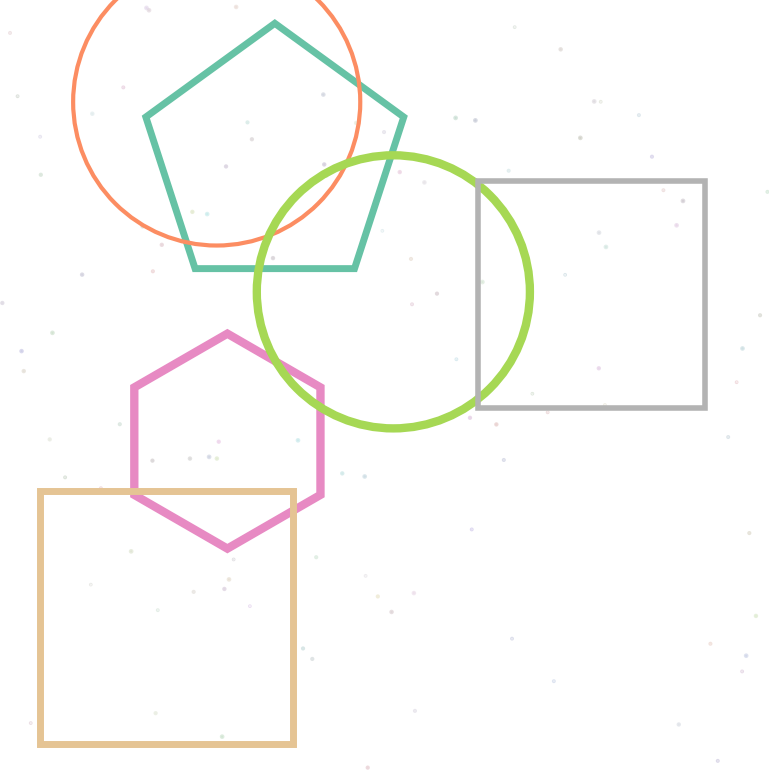[{"shape": "pentagon", "thickness": 2.5, "radius": 0.88, "center": [0.357, 0.794]}, {"shape": "circle", "thickness": 1.5, "radius": 0.93, "center": [0.281, 0.868]}, {"shape": "hexagon", "thickness": 3, "radius": 0.7, "center": [0.295, 0.427]}, {"shape": "circle", "thickness": 3, "radius": 0.89, "center": [0.511, 0.621]}, {"shape": "square", "thickness": 2.5, "radius": 0.82, "center": [0.216, 0.198]}, {"shape": "square", "thickness": 2, "radius": 0.74, "center": [0.768, 0.617]}]